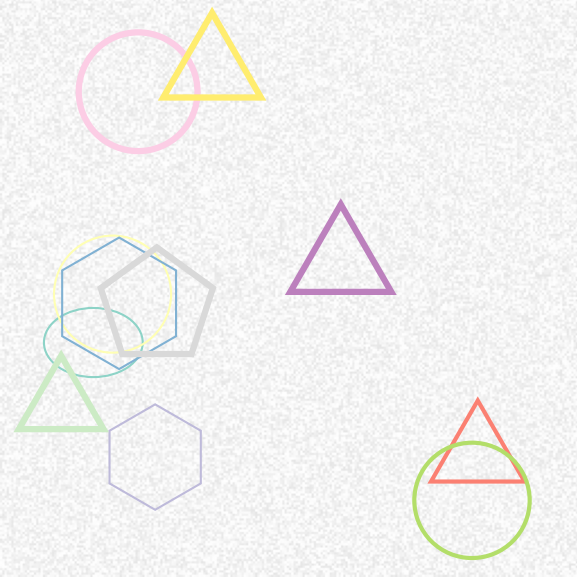[{"shape": "oval", "thickness": 1, "radius": 0.43, "center": [0.162, 0.406]}, {"shape": "circle", "thickness": 1, "radius": 0.51, "center": [0.195, 0.49]}, {"shape": "hexagon", "thickness": 1, "radius": 0.46, "center": [0.269, 0.208]}, {"shape": "triangle", "thickness": 2, "radius": 0.47, "center": [0.827, 0.212]}, {"shape": "hexagon", "thickness": 1, "radius": 0.57, "center": [0.206, 0.474]}, {"shape": "circle", "thickness": 2, "radius": 0.5, "center": [0.817, 0.133]}, {"shape": "circle", "thickness": 3, "radius": 0.51, "center": [0.239, 0.84]}, {"shape": "pentagon", "thickness": 3, "radius": 0.51, "center": [0.272, 0.469]}, {"shape": "triangle", "thickness": 3, "radius": 0.5, "center": [0.59, 0.544]}, {"shape": "triangle", "thickness": 3, "radius": 0.42, "center": [0.106, 0.298]}, {"shape": "triangle", "thickness": 3, "radius": 0.49, "center": [0.367, 0.879]}]